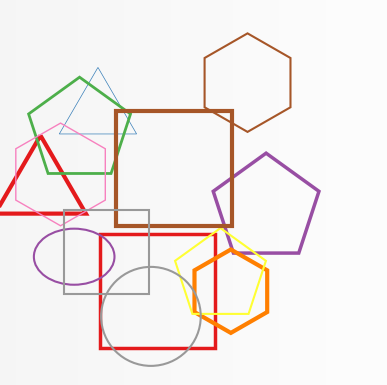[{"shape": "square", "thickness": 2.5, "radius": 0.74, "center": [0.407, 0.244]}, {"shape": "triangle", "thickness": 3, "radius": 0.68, "center": [0.104, 0.513]}, {"shape": "triangle", "thickness": 0.5, "radius": 0.58, "center": [0.253, 0.71]}, {"shape": "pentagon", "thickness": 2, "radius": 0.69, "center": [0.205, 0.661]}, {"shape": "oval", "thickness": 1.5, "radius": 0.52, "center": [0.191, 0.333]}, {"shape": "pentagon", "thickness": 2.5, "radius": 0.72, "center": [0.687, 0.459]}, {"shape": "hexagon", "thickness": 3, "radius": 0.54, "center": [0.596, 0.244]}, {"shape": "pentagon", "thickness": 1.5, "radius": 0.62, "center": [0.569, 0.284]}, {"shape": "hexagon", "thickness": 1.5, "radius": 0.64, "center": [0.639, 0.785]}, {"shape": "square", "thickness": 3, "radius": 0.75, "center": [0.449, 0.563]}, {"shape": "hexagon", "thickness": 1, "radius": 0.67, "center": [0.156, 0.547]}, {"shape": "circle", "thickness": 1.5, "radius": 0.64, "center": [0.39, 0.178]}, {"shape": "square", "thickness": 1.5, "radius": 0.55, "center": [0.275, 0.345]}]